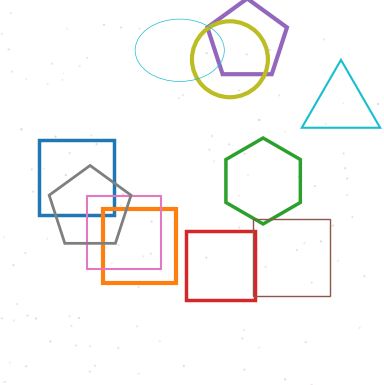[{"shape": "square", "thickness": 2.5, "radius": 0.49, "center": [0.199, 0.54]}, {"shape": "square", "thickness": 3, "radius": 0.48, "center": [0.362, 0.362]}, {"shape": "hexagon", "thickness": 2.5, "radius": 0.56, "center": [0.683, 0.53]}, {"shape": "square", "thickness": 2.5, "radius": 0.45, "center": [0.573, 0.311]}, {"shape": "pentagon", "thickness": 3, "radius": 0.54, "center": [0.642, 0.895]}, {"shape": "square", "thickness": 1, "radius": 0.5, "center": [0.758, 0.331]}, {"shape": "square", "thickness": 1.5, "radius": 0.48, "center": [0.322, 0.395]}, {"shape": "pentagon", "thickness": 2, "radius": 0.56, "center": [0.234, 0.458]}, {"shape": "circle", "thickness": 3, "radius": 0.49, "center": [0.597, 0.846]}, {"shape": "oval", "thickness": 0.5, "radius": 0.58, "center": [0.467, 0.869]}, {"shape": "triangle", "thickness": 1.5, "radius": 0.59, "center": [0.886, 0.727]}]